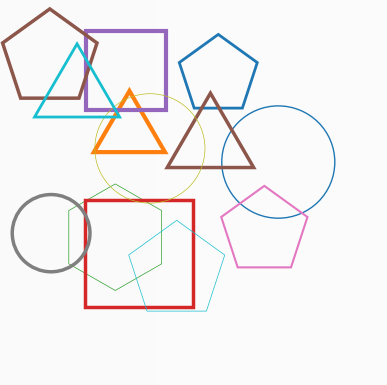[{"shape": "circle", "thickness": 1, "radius": 0.73, "center": [0.718, 0.579]}, {"shape": "pentagon", "thickness": 2, "radius": 0.53, "center": [0.563, 0.805]}, {"shape": "triangle", "thickness": 3, "radius": 0.53, "center": [0.334, 0.658]}, {"shape": "hexagon", "thickness": 0.5, "radius": 0.69, "center": [0.297, 0.384]}, {"shape": "square", "thickness": 2.5, "radius": 0.7, "center": [0.358, 0.341]}, {"shape": "square", "thickness": 3, "radius": 0.51, "center": [0.326, 0.817]}, {"shape": "pentagon", "thickness": 2.5, "radius": 0.64, "center": [0.129, 0.849]}, {"shape": "triangle", "thickness": 2.5, "radius": 0.64, "center": [0.543, 0.629]}, {"shape": "pentagon", "thickness": 1.5, "radius": 0.58, "center": [0.682, 0.4]}, {"shape": "circle", "thickness": 2.5, "radius": 0.5, "center": [0.132, 0.394]}, {"shape": "circle", "thickness": 0.5, "radius": 0.71, "center": [0.387, 0.614]}, {"shape": "triangle", "thickness": 2, "radius": 0.63, "center": [0.199, 0.759]}, {"shape": "pentagon", "thickness": 0.5, "radius": 0.65, "center": [0.456, 0.297]}]